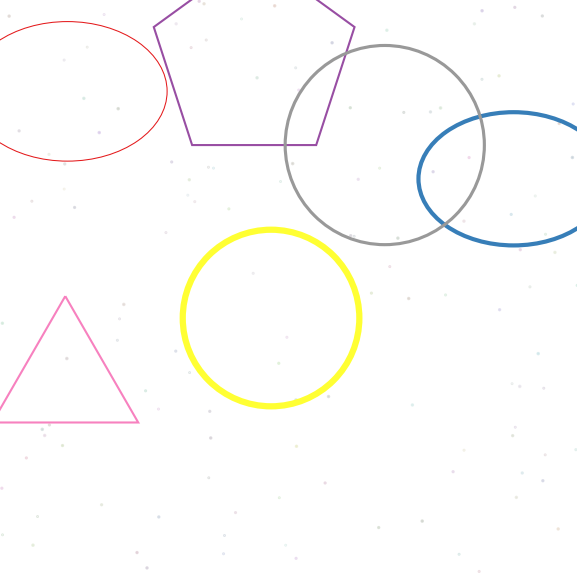[{"shape": "oval", "thickness": 0.5, "radius": 0.86, "center": [0.117, 0.841]}, {"shape": "oval", "thickness": 2, "radius": 0.82, "center": [0.889, 0.69]}, {"shape": "pentagon", "thickness": 1, "radius": 0.91, "center": [0.44, 0.896]}, {"shape": "circle", "thickness": 3, "radius": 0.76, "center": [0.469, 0.448]}, {"shape": "triangle", "thickness": 1, "radius": 0.73, "center": [0.113, 0.34]}, {"shape": "circle", "thickness": 1.5, "radius": 0.86, "center": [0.666, 0.748]}]